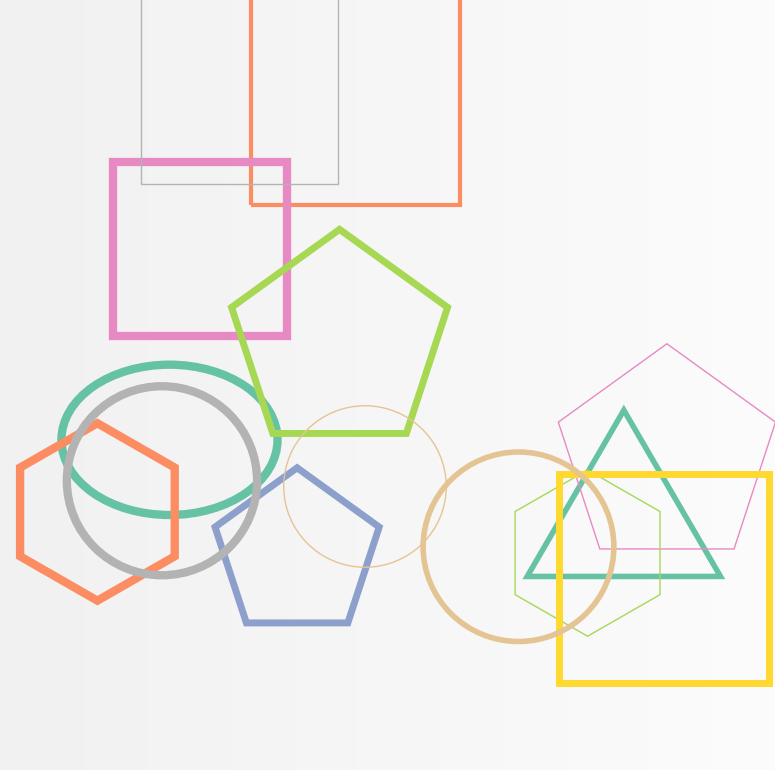[{"shape": "triangle", "thickness": 2, "radius": 0.72, "center": [0.805, 0.323]}, {"shape": "oval", "thickness": 3, "radius": 0.7, "center": [0.219, 0.429]}, {"shape": "square", "thickness": 1.5, "radius": 0.67, "center": [0.459, 0.868]}, {"shape": "hexagon", "thickness": 3, "radius": 0.58, "center": [0.126, 0.335]}, {"shape": "pentagon", "thickness": 2.5, "radius": 0.56, "center": [0.383, 0.281]}, {"shape": "pentagon", "thickness": 0.5, "radius": 0.74, "center": [0.861, 0.406]}, {"shape": "square", "thickness": 3, "radius": 0.56, "center": [0.258, 0.677]}, {"shape": "hexagon", "thickness": 0.5, "radius": 0.54, "center": [0.758, 0.282]}, {"shape": "pentagon", "thickness": 2.5, "radius": 0.73, "center": [0.438, 0.556]}, {"shape": "square", "thickness": 2.5, "radius": 0.68, "center": [0.857, 0.249]}, {"shape": "circle", "thickness": 0.5, "radius": 0.52, "center": [0.471, 0.368]}, {"shape": "circle", "thickness": 2, "radius": 0.62, "center": [0.669, 0.29]}, {"shape": "circle", "thickness": 3, "radius": 0.61, "center": [0.209, 0.376]}, {"shape": "square", "thickness": 0.5, "radius": 0.63, "center": [0.309, 0.888]}]